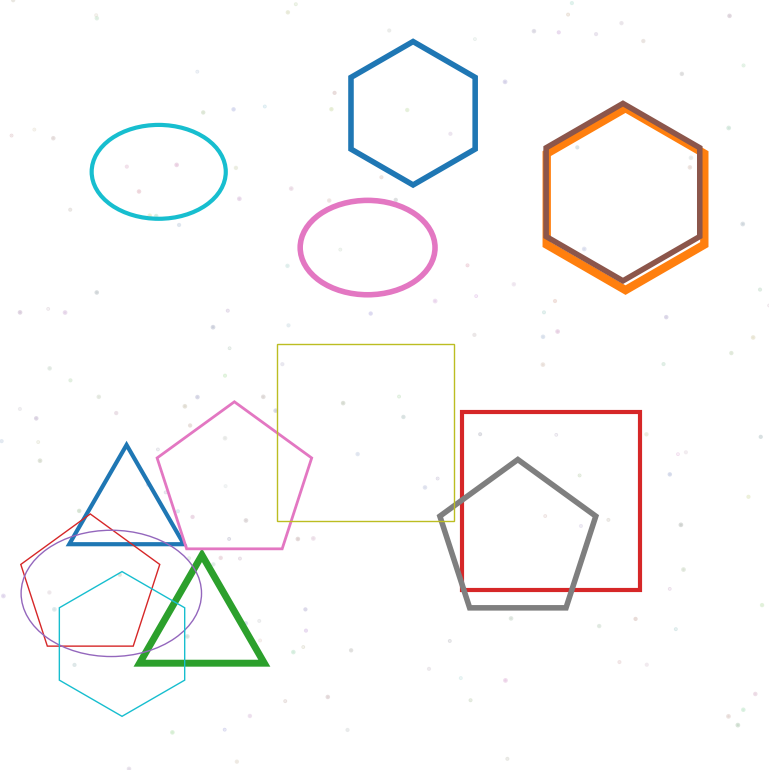[{"shape": "triangle", "thickness": 1.5, "radius": 0.43, "center": [0.164, 0.336]}, {"shape": "hexagon", "thickness": 2, "radius": 0.47, "center": [0.536, 0.853]}, {"shape": "hexagon", "thickness": 3, "radius": 0.59, "center": [0.812, 0.741]}, {"shape": "triangle", "thickness": 2.5, "radius": 0.47, "center": [0.262, 0.185]}, {"shape": "pentagon", "thickness": 0.5, "radius": 0.47, "center": [0.117, 0.238]}, {"shape": "square", "thickness": 1.5, "radius": 0.58, "center": [0.716, 0.35]}, {"shape": "oval", "thickness": 0.5, "radius": 0.59, "center": [0.145, 0.229]}, {"shape": "hexagon", "thickness": 2, "radius": 0.58, "center": [0.809, 0.75]}, {"shape": "oval", "thickness": 2, "radius": 0.44, "center": [0.477, 0.678]}, {"shape": "pentagon", "thickness": 1, "radius": 0.53, "center": [0.304, 0.373]}, {"shape": "pentagon", "thickness": 2, "radius": 0.53, "center": [0.673, 0.297]}, {"shape": "square", "thickness": 0.5, "radius": 0.58, "center": [0.475, 0.438]}, {"shape": "hexagon", "thickness": 0.5, "radius": 0.47, "center": [0.158, 0.164]}, {"shape": "oval", "thickness": 1.5, "radius": 0.44, "center": [0.206, 0.777]}]